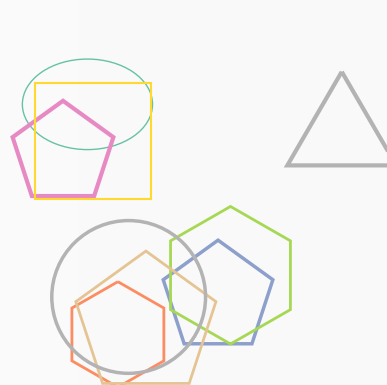[{"shape": "oval", "thickness": 1, "radius": 0.84, "center": [0.226, 0.729]}, {"shape": "hexagon", "thickness": 2, "radius": 0.69, "center": [0.304, 0.131]}, {"shape": "pentagon", "thickness": 2.5, "radius": 0.74, "center": [0.563, 0.227]}, {"shape": "pentagon", "thickness": 3, "radius": 0.68, "center": [0.163, 0.601]}, {"shape": "hexagon", "thickness": 2, "radius": 0.89, "center": [0.595, 0.285]}, {"shape": "square", "thickness": 1.5, "radius": 0.75, "center": [0.24, 0.634]}, {"shape": "pentagon", "thickness": 2, "radius": 0.95, "center": [0.377, 0.158]}, {"shape": "triangle", "thickness": 3, "radius": 0.81, "center": [0.882, 0.651]}, {"shape": "circle", "thickness": 2.5, "radius": 0.99, "center": [0.332, 0.229]}]